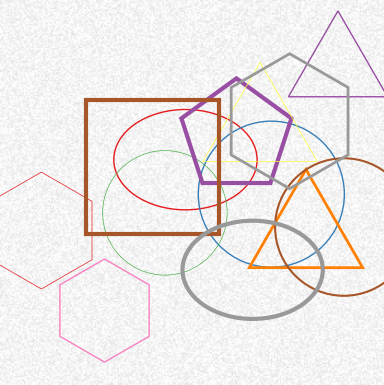[{"shape": "oval", "thickness": 1, "radius": 0.93, "center": [0.482, 0.585]}, {"shape": "hexagon", "thickness": 0.5, "radius": 0.76, "center": [0.107, 0.401]}, {"shape": "circle", "thickness": 1, "radius": 0.95, "center": [0.705, 0.496]}, {"shape": "circle", "thickness": 0.5, "radius": 0.81, "center": [0.428, 0.447]}, {"shape": "pentagon", "thickness": 3, "radius": 0.75, "center": [0.614, 0.646]}, {"shape": "triangle", "thickness": 1, "radius": 0.74, "center": [0.878, 0.823]}, {"shape": "triangle", "thickness": 2, "radius": 0.85, "center": [0.795, 0.39]}, {"shape": "triangle", "thickness": 0.5, "radius": 0.86, "center": [0.676, 0.666]}, {"shape": "circle", "thickness": 1.5, "radius": 0.89, "center": [0.893, 0.41]}, {"shape": "square", "thickness": 3, "radius": 0.87, "center": [0.396, 0.566]}, {"shape": "hexagon", "thickness": 1, "radius": 0.67, "center": [0.271, 0.193]}, {"shape": "hexagon", "thickness": 2, "radius": 0.88, "center": [0.752, 0.685]}, {"shape": "oval", "thickness": 3, "radius": 0.91, "center": [0.656, 0.299]}]